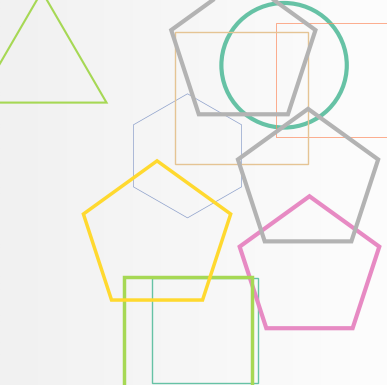[{"shape": "square", "thickness": 1, "radius": 0.68, "center": [0.529, 0.141]}, {"shape": "circle", "thickness": 3, "radius": 0.81, "center": [0.733, 0.83]}, {"shape": "square", "thickness": 0.5, "radius": 0.74, "center": [0.861, 0.793]}, {"shape": "hexagon", "thickness": 0.5, "radius": 0.81, "center": [0.484, 0.595]}, {"shape": "pentagon", "thickness": 3, "radius": 0.95, "center": [0.799, 0.301]}, {"shape": "square", "thickness": 2.5, "radius": 0.83, "center": [0.484, 0.115]}, {"shape": "triangle", "thickness": 1.5, "radius": 0.96, "center": [0.108, 0.83]}, {"shape": "pentagon", "thickness": 2.5, "radius": 1.0, "center": [0.405, 0.382]}, {"shape": "square", "thickness": 1, "radius": 0.86, "center": [0.622, 0.745]}, {"shape": "pentagon", "thickness": 3, "radius": 0.98, "center": [0.628, 0.861]}, {"shape": "pentagon", "thickness": 3, "radius": 0.95, "center": [0.795, 0.527]}]